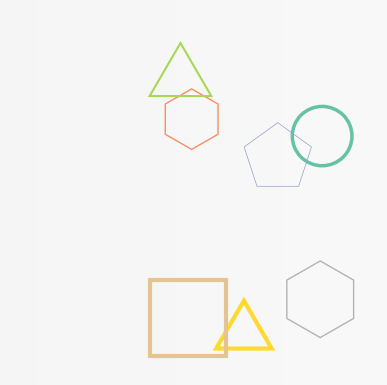[{"shape": "circle", "thickness": 2.5, "radius": 0.39, "center": [0.831, 0.647]}, {"shape": "hexagon", "thickness": 1, "radius": 0.39, "center": [0.495, 0.691]}, {"shape": "pentagon", "thickness": 0.5, "radius": 0.46, "center": [0.717, 0.59]}, {"shape": "triangle", "thickness": 1.5, "radius": 0.46, "center": [0.466, 0.796]}, {"shape": "triangle", "thickness": 3, "radius": 0.41, "center": [0.629, 0.136]}, {"shape": "square", "thickness": 3, "radius": 0.49, "center": [0.485, 0.174]}, {"shape": "hexagon", "thickness": 1, "radius": 0.5, "center": [0.826, 0.223]}]